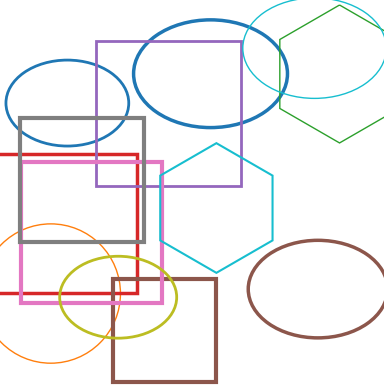[{"shape": "oval", "thickness": 2, "radius": 0.8, "center": [0.175, 0.732]}, {"shape": "oval", "thickness": 2.5, "radius": 1.0, "center": [0.547, 0.809]}, {"shape": "circle", "thickness": 1, "radius": 0.9, "center": [0.132, 0.238]}, {"shape": "hexagon", "thickness": 1, "radius": 0.9, "center": [0.882, 0.808]}, {"shape": "square", "thickness": 2.5, "radius": 0.9, "center": [0.176, 0.42]}, {"shape": "square", "thickness": 2, "radius": 0.94, "center": [0.439, 0.705]}, {"shape": "oval", "thickness": 2.5, "radius": 0.91, "center": [0.826, 0.249]}, {"shape": "square", "thickness": 3, "radius": 0.67, "center": [0.428, 0.141]}, {"shape": "square", "thickness": 3, "radius": 0.92, "center": [0.238, 0.396]}, {"shape": "square", "thickness": 3, "radius": 0.81, "center": [0.213, 0.532]}, {"shape": "oval", "thickness": 2, "radius": 0.76, "center": [0.307, 0.228]}, {"shape": "hexagon", "thickness": 1.5, "radius": 0.84, "center": [0.562, 0.46]}, {"shape": "oval", "thickness": 1, "radius": 0.93, "center": [0.817, 0.875]}]